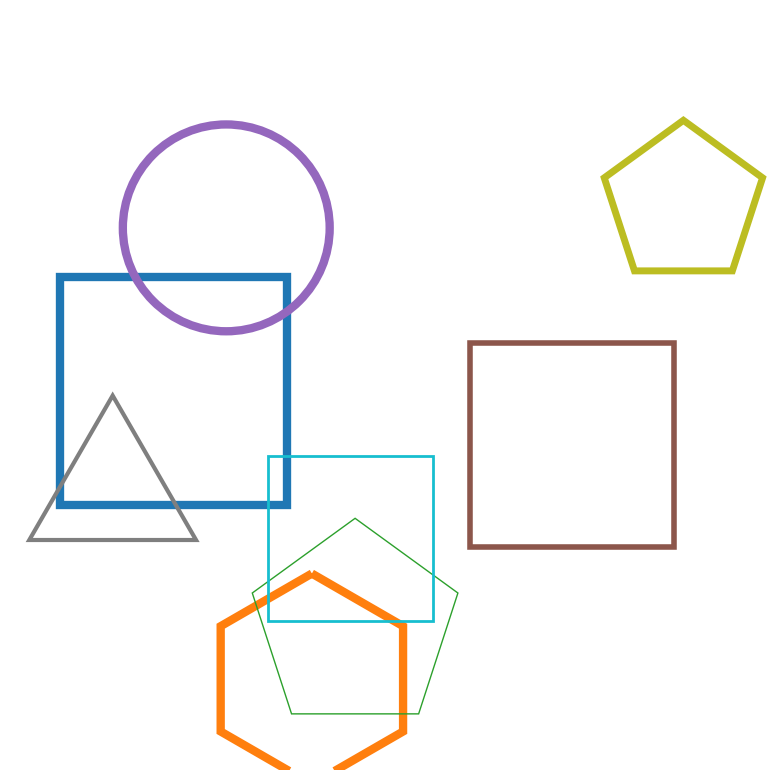[{"shape": "square", "thickness": 3, "radius": 0.74, "center": [0.225, 0.492]}, {"shape": "hexagon", "thickness": 3, "radius": 0.68, "center": [0.405, 0.118]}, {"shape": "pentagon", "thickness": 0.5, "radius": 0.7, "center": [0.461, 0.186]}, {"shape": "circle", "thickness": 3, "radius": 0.67, "center": [0.294, 0.704]}, {"shape": "square", "thickness": 2, "radius": 0.66, "center": [0.743, 0.422]}, {"shape": "triangle", "thickness": 1.5, "radius": 0.63, "center": [0.146, 0.361]}, {"shape": "pentagon", "thickness": 2.5, "radius": 0.54, "center": [0.888, 0.736]}, {"shape": "square", "thickness": 1, "radius": 0.54, "center": [0.455, 0.301]}]